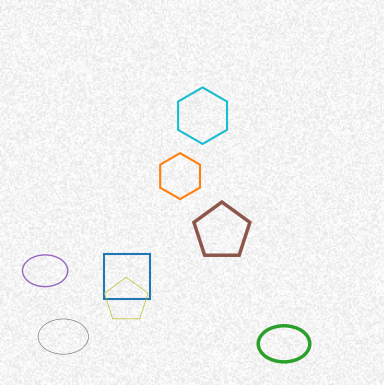[{"shape": "square", "thickness": 1.5, "radius": 0.29, "center": [0.33, 0.281]}, {"shape": "hexagon", "thickness": 1.5, "radius": 0.3, "center": [0.468, 0.543]}, {"shape": "oval", "thickness": 2.5, "radius": 0.33, "center": [0.738, 0.107]}, {"shape": "oval", "thickness": 1, "radius": 0.29, "center": [0.117, 0.297]}, {"shape": "pentagon", "thickness": 2.5, "radius": 0.38, "center": [0.576, 0.399]}, {"shape": "oval", "thickness": 0.5, "radius": 0.33, "center": [0.164, 0.126]}, {"shape": "pentagon", "thickness": 0.5, "radius": 0.3, "center": [0.328, 0.22]}, {"shape": "hexagon", "thickness": 1.5, "radius": 0.37, "center": [0.526, 0.699]}]